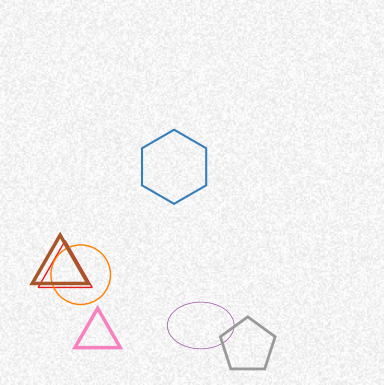[{"shape": "triangle", "thickness": 1, "radius": 0.4, "center": [0.169, 0.294]}, {"shape": "hexagon", "thickness": 1.5, "radius": 0.48, "center": [0.452, 0.567]}, {"shape": "oval", "thickness": 0.5, "radius": 0.43, "center": [0.521, 0.155]}, {"shape": "circle", "thickness": 1, "radius": 0.39, "center": [0.21, 0.286]}, {"shape": "triangle", "thickness": 2.5, "radius": 0.42, "center": [0.156, 0.306]}, {"shape": "triangle", "thickness": 2.5, "radius": 0.34, "center": [0.254, 0.131]}, {"shape": "pentagon", "thickness": 2, "radius": 0.37, "center": [0.644, 0.102]}]